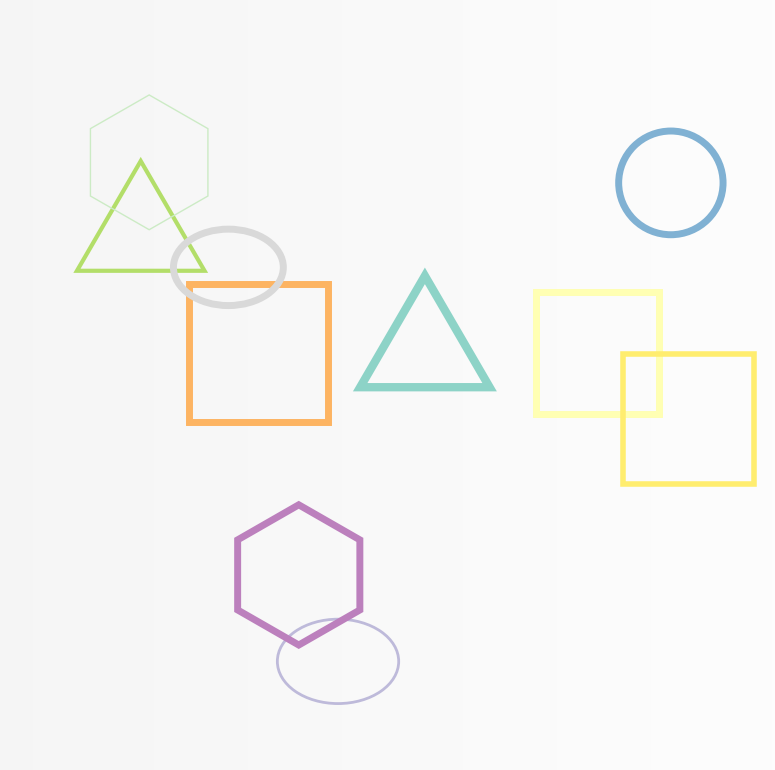[{"shape": "triangle", "thickness": 3, "radius": 0.48, "center": [0.548, 0.545]}, {"shape": "square", "thickness": 2.5, "radius": 0.4, "center": [0.771, 0.541]}, {"shape": "oval", "thickness": 1, "radius": 0.39, "center": [0.436, 0.141]}, {"shape": "circle", "thickness": 2.5, "radius": 0.34, "center": [0.866, 0.762]}, {"shape": "square", "thickness": 2.5, "radius": 0.45, "center": [0.334, 0.541]}, {"shape": "triangle", "thickness": 1.5, "radius": 0.48, "center": [0.182, 0.696]}, {"shape": "oval", "thickness": 2.5, "radius": 0.35, "center": [0.295, 0.653]}, {"shape": "hexagon", "thickness": 2.5, "radius": 0.46, "center": [0.385, 0.253]}, {"shape": "hexagon", "thickness": 0.5, "radius": 0.44, "center": [0.192, 0.789]}, {"shape": "square", "thickness": 2, "radius": 0.42, "center": [0.888, 0.456]}]